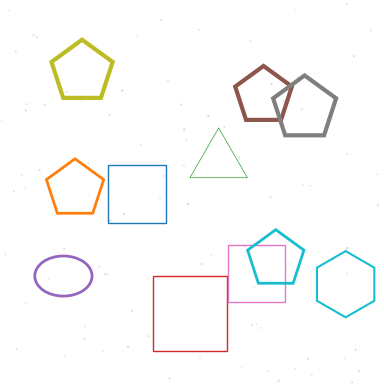[{"shape": "square", "thickness": 1, "radius": 0.38, "center": [0.356, 0.496]}, {"shape": "pentagon", "thickness": 2, "radius": 0.39, "center": [0.195, 0.509]}, {"shape": "triangle", "thickness": 0.5, "radius": 0.43, "center": [0.568, 0.581]}, {"shape": "square", "thickness": 1, "radius": 0.49, "center": [0.494, 0.186]}, {"shape": "oval", "thickness": 2, "radius": 0.37, "center": [0.165, 0.283]}, {"shape": "pentagon", "thickness": 3, "radius": 0.39, "center": [0.685, 0.751]}, {"shape": "square", "thickness": 1, "radius": 0.37, "center": [0.665, 0.289]}, {"shape": "pentagon", "thickness": 3, "radius": 0.43, "center": [0.791, 0.718]}, {"shape": "pentagon", "thickness": 3, "radius": 0.42, "center": [0.213, 0.813]}, {"shape": "hexagon", "thickness": 1.5, "radius": 0.43, "center": [0.898, 0.262]}, {"shape": "pentagon", "thickness": 2, "radius": 0.38, "center": [0.716, 0.326]}]